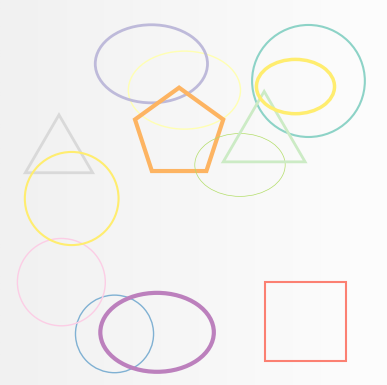[{"shape": "circle", "thickness": 1.5, "radius": 0.73, "center": [0.796, 0.79]}, {"shape": "oval", "thickness": 1, "radius": 0.72, "center": [0.476, 0.766]}, {"shape": "oval", "thickness": 2, "radius": 0.72, "center": [0.391, 0.834]}, {"shape": "square", "thickness": 1.5, "radius": 0.52, "center": [0.788, 0.165]}, {"shape": "circle", "thickness": 1, "radius": 0.5, "center": [0.296, 0.133]}, {"shape": "pentagon", "thickness": 3, "radius": 0.6, "center": [0.462, 0.653]}, {"shape": "oval", "thickness": 0.5, "radius": 0.58, "center": [0.619, 0.572]}, {"shape": "circle", "thickness": 1, "radius": 0.57, "center": [0.158, 0.267]}, {"shape": "triangle", "thickness": 2, "radius": 0.5, "center": [0.152, 0.601]}, {"shape": "oval", "thickness": 3, "radius": 0.73, "center": [0.405, 0.137]}, {"shape": "triangle", "thickness": 2, "radius": 0.61, "center": [0.682, 0.641]}, {"shape": "circle", "thickness": 1.5, "radius": 0.6, "center": [0.185, 0.484]}, {"shape": "oval", "thickness": 2.5, "radius": 0.5, "center": [0.763, 0.775]}]